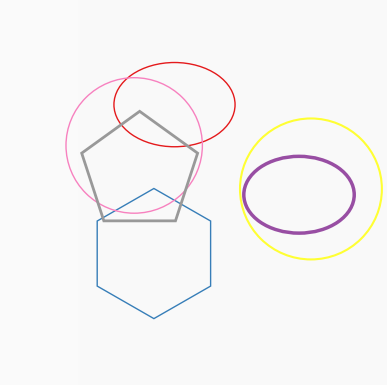[{"shape": "oval", "thickness": 1, "radius": 0.78, "center": [0.45, 0.728]}, {"shape": "hexagon", "thickness": 1, "radius": 0.84, "center": [0.397, 0.341]}, {"shape": "oval", "thickness": 2.5, "radius": 0.71, "center": [0.772, 0.494]}, {"shape": "circle", "thickness": 1.5, "radius": 0.92, "center": [0.802, 0.509]}, {"shape": "circle", "thickness": 1, "radius": 0.88, "center": [0.346, 0.622]}, {"shape": "pentagon", "thickness": 2, "radius": 0.79, "center": [0.36, 0.554]}]